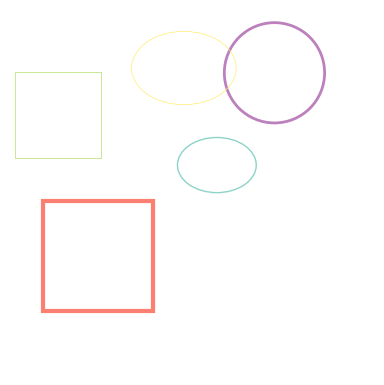[{"shape": "oval", "thickness": 1, "radius": 0.51, "center": [0.563, 0.571]}, {"shape": "square", "thickness": 3, "radius": 0.71, "center": [0.254, 0.335]}, {"shape": "square", "thickness": 0.5, "radius": 0.56, "center": [0.15, 0.702]}, {"shape": "circle", "thickness": 2, "radius": 0.65, "center": [0.713, 0.811]}, {"shape": "oval", "thickness": 0.5, "radius": 0.68, "center": [0.478, 0.823]}]